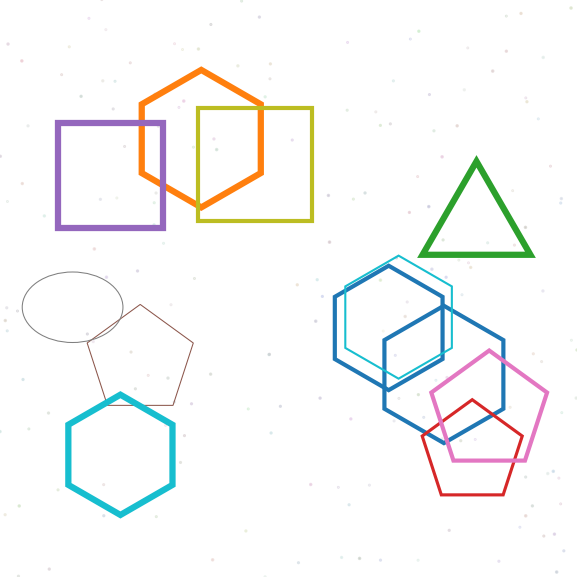[{"shape": "hexagon", "thickness": 2, "radius": 0.54, "center": [0.673, 0.431]}, {"shape": "hexagon", "thickness": 2, "radius": 0.59, "center": [0.769, 0.351]}, {"shape": "hexagon", "thickness": 3, "radius": 0.6, "center": [0.349, 0.759]}, {"shape": "triangle", "thickness": 3, "radius": 0.54, "center": [0.825, 0.612]}, {"shape": "pentagon", "thickness": 1.5, "radius": 0.46, "center": [0.818, 0.216]}, {"shape": "square", "thickness": 3, "radius": 0.45, "center": [0.192, 0.696]}, {"shape": "pentagon", "thickness": 0.5, "radius": 0.48, "center": [0.243, 0.375]}, {"shape": "pentagon", "thickness": 2, "radius": 0.53, "center": [0.847, 0.287]}, {"shape": "oval", "thickness": 0.5, "radius": 0.44, "center": [0.126, 0.467]}, {"shape": "square", "thickness": 2, "radius": 0.49, "center": [0.441, 0.714]}, {"shape": "hexagon", "thickness": 3, "radius": 0.52, "center": [0.209, 0.212]}, {"shape": "hexagon", "thickness": 1, "radius": 0.53, "center": [0.69, 0.45]}]